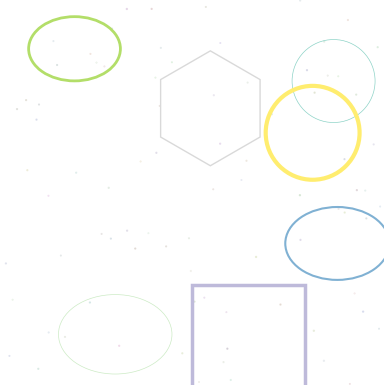[{"shape": "circle", "thickness": 0.5, "radius": 0.54, "center": [0.866, 0.79]}, {"shape": "square", "thickness": 2.5, "radius": 0.74, "center": [0.646, 0.112]}, {"shape": "oval", "thickness": 1.5, "radius": 0.68, "center": [0.876, 0.368]}, {"shape": "oval", "thickness": 2, "radius": 0.6, "center": [0.194, 0.873]}, {"shape": "hexagon", "thickness": 1, "radius": 0.75, "center": [0.546, 0.719]}, {"shape": "oval", "thickness": 0.5, "radius": 0.74, "center": [0.299, 0.132]}, {"shape": "circle", "thickness": 3, "radius": 0.61, "center": [0.812, 0.655]}]